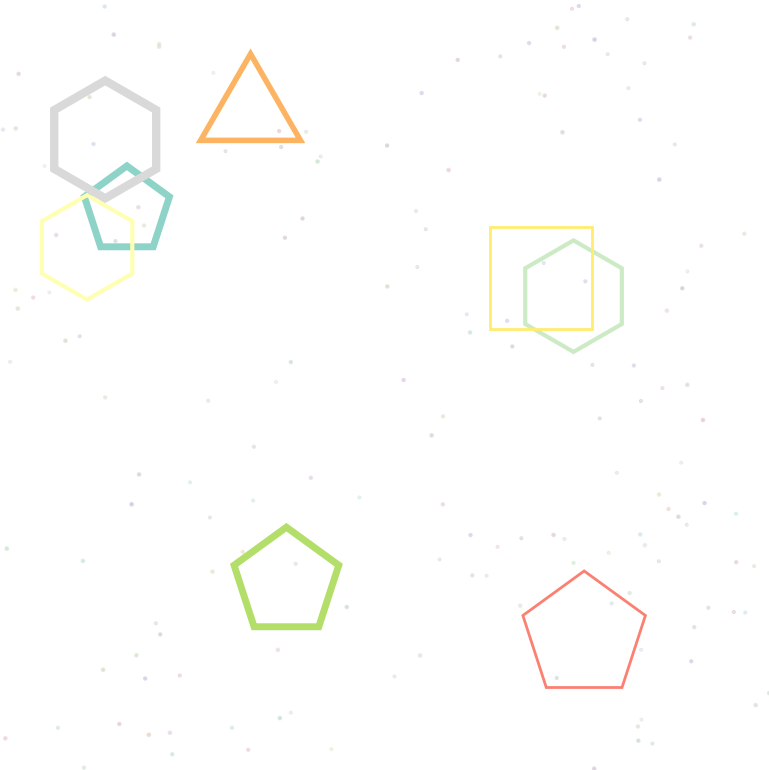[{"shape": "pentagon", "thickness": 2.5, "radius": 0.29, "center": [0.165, 0.726]}, {"shape": "hexagon", "thickness": 1.5, "radius": 0.34, "center": [0.113, 0.679]}, {"shape": "pentagon", "thickness": 1, "radius": 0.42, "center": [0.759, 0.175]}, {"shape": "triangle", "thickness": 2, "radius": 0.37, "center": [0.325, 0.855]}, {"shape": "pentagon", "thickness": 2.5, "radius": 0.36, "center": [0.372, 0.244]}, {"shape": "hexagon", "thickness": 3, "radius": 0.38, "center": [0.137, 0.819]}, {"shape": "hexagon", "thickness": 1.5, "radius": 0.36, "center": [0.745, 0.615]}, {"shape": "square", "thickness": 1, "radius": 0.33, "center": [0.703, 0.639]}]